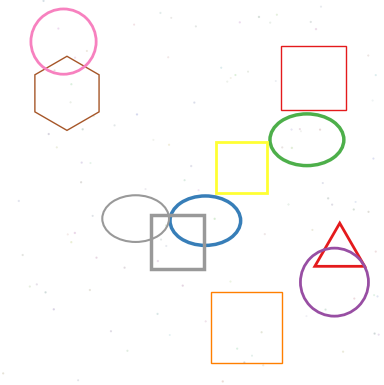[{"shape": "triangle", "thickness": 2, "radius": 0.37, "center": [0.882, 0.346]}, {"shape": "square", "thickness": 1, "radius": 0.42, "center": [0.815, 0.797]}, {"shape": "oval", "thickness": 2.5, "radius": 0.46, "center": [0.533, 0.427]}, {"shape": "oval", "thickness": 2.5, "radius": 0.48, "center": [0.797, 0.637]}, {"shape": "circle", "thickness": 2, "radius": 0.44, "center": [0.869, 0.267]}, {"shape": "square", "thickness": 1, "radius": 0.46, "center": [0.641, 0.15]}, {"shape": "square", "thickness": 2, "radius": 0.34, "center": [0.628, 0.565]}, {"shape": "hexagon", "thickness": 1, "radius": 0.48, "center": [0.174, 0.758]}, {"shape": "circle", "thickness": 2, "radius": 0.42, "center": [0.165, 0.892]}, {"shape": "square", "thickness": 2.5, "radius": 0.35, "center": [0.461, 0.371]}, {"shape": "oval", "thickness": 1.5, "radius": 0.43, "center": [0.352, 0.432]}]